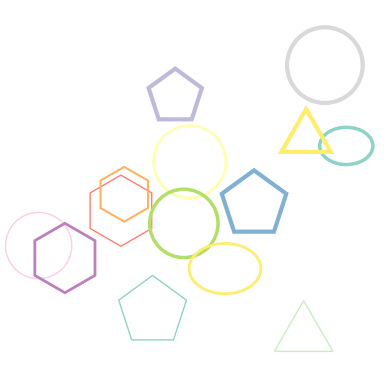[{"shape": "pentagon", "thickness": 1, "radius": 0.46, "center": [0.396, 0.192]}, {"shape": "oval", "thickness": 2.5, "radius": 0.35, "center": [0.899, 0.621]}, {"shape": "circle", "thickness": 2, "radius": 0.47, "center": [0.493, 0.58]}, {"shape": "pentagon", "thickness": 3, "radius": 0.36, "center": [0.455, 0.749]}, {"shape": "hexagon", "thickness": 1, "radius": 0.46, "center": [0.314, 0.453]}, {"shape": "pentagon", "thickness": 3, "radius": 0.44, "center": [0.66, 0.469]}, {"shape": "hexagon", "thickness": 1.5, "radius": 0.36, "center": [0.323, 0.495]}, {"shape": "circle", "thickness": 2.5, "radius": 0.44, "center": [0.478, 0.42]}, {"shape": "circle", "thickness": 1, "radius": 0.43, "center": [0.1, 0.362]}, {"shape": "circle", "thickness": 3, "radius": 0.49, "center": [0.844, 0.831]}, {"shape": "hexagon", "thickness": 2, "radius": 0.45, "center": [0.169, 0.33]}, {"shape": "triangle", "thickness": 1, "radius": 0.44, "center": [0.789, 0.131]}, {"shape": "triangle", "thickness": 3, "radius": 0.37, "center": [0.795, 0.642]}, {"shape": "oval", "thickness": 2, "radius": 0.47, "center": [0.584, 0.302]}]